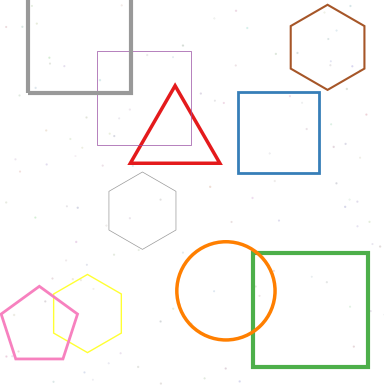[{"shape": "triangle", "thickness": 2.5, "radius": 0.67, "center": [0.455, 0.643]}, {"shape": "square", "thickness": 2, "radius": 0.53, "center": [0.724, 0.656]}, {"shape": "square", "thickness": 3, "radius": 0.74, "center": [0.806, 0.194]}, {"shape": "square", "thickness": 0.5, "radius": 0.61, "center": [0.375, 0.746]}, {"shape": "circle", "thickness": 2.5, "radius": 0.64, "center": [0.587, 0.245]}, {"shape": "hexagon", "thickness": 1, "radius": 0.51, "center": [0.227, 0.186]}, {"shape": "hexagon", "thickness": 1.5, "radius": 0.55, "center": [0.851, 0.877]}, {"shape": "pentagon", "thickness": 2, "radius": 0.52, "center": [0.102, 0.152]}, {"shape": "hexagon", "thickness": 0.5, "radius": 0.5, "center": [0.37, 0.453]}, {"shape": "square", "thickness": 3, "radius": 0.67, "center": [0.206, 0.892]}]